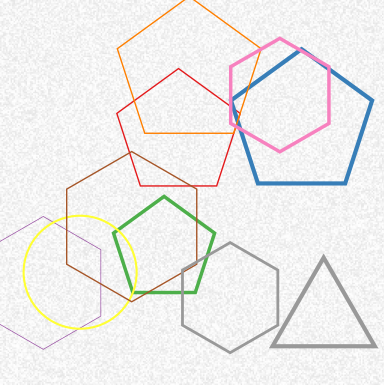[{"shape": "pentagon", "thickness": 1, "radius": 0.84, "center": [0.464, 0.653]}, {"shape": "pentagon", "thickness": 3, "radius": 0.96, "center": [0.783, 0.679]}, {"shape": "pentagon", "thickness": 2.5, "radius": 0.69, "center": [0.426, 0.352]}, {"shape": "hexagon", "thickness": 0.5, "radius": 0.86, "center": [0.112, 0.265]}, {"shape": "pentagon", "thickness": 1, "radius": 0.98, "center": [0.492, 0.813]}, {"shape": "circle", "thickness": 1.5, "radius": 0.73, "center": [0.208, 0.293]}, {"shape": "hexagon", "thickness": 1, "radius": 0.98, "center": [0.342, 0.411]}, {"shape": "hexagon", "thickness": 2.5, "radius": 0.74, "center": [0.727, 0.753]}, {"shape": "triangle", "thickness": 3, "radius": 0.77, "center": [0.841, 0.177]}, {"shape": "hexagon", "thickness": 2, "radius": 0.72, "center": [0.598, 0.227]}]